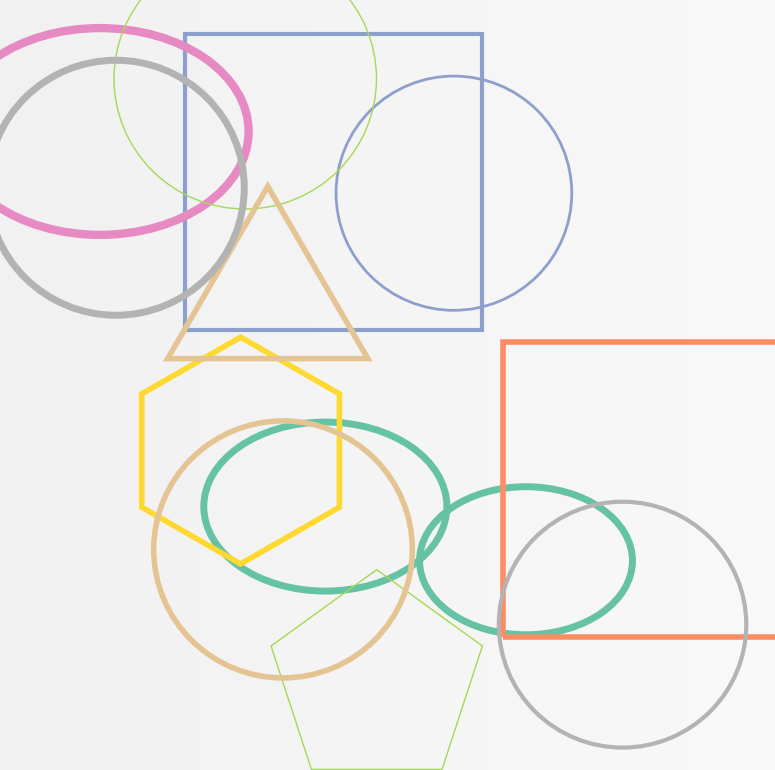[{"shape": "oval", "thickness": 2.5, "radius": 0.69, "center": [0.679, 0.272]}, {"shape": "oval", "thickness": 2.5, "radius": 0.78, "center": [0.42, 0.342]}, {"shape": "square", "thickness": 2, "radius": 0.96, "center": [0.841, 0.364]}, {"shape": "square", "thickness": 1.5, "radius": 0.96, "center": [0.43, 0.763]}, {"shape": "circle", "thickness": 1, "radius": 0.76, "center": [0.586, 0.749]}, {"shape": "oval", "thickness": 3, "radius": 0.96, "center": [0.129, 0.829]}, {"shape": "pentagon", "thickness": 0.5, "radius": 0.72, "center": [0.486, 0.117]}, {"shape": "circle", "thickness": 0.5, "radius": 0.85, "center": [0.316, 0.898]}, {"shape": "hexagon", "thickness": 2, "radius": 0.74, "center": [0.31, 0.415]}, {"shape": "triangle", "thickness": 2, "radius": 0.75, "center": [0.345, 0.609]}, {"shape": "circle", "thickness": 2, "radius": 0.83, "center": [0.365, 0.286]}, {"shape": "circle", "thickness": 2.5, "radius": 0.83, "center": [0.15, 0.756]}, {"shape": "circle", "thickness": 1.5, "radius": 0.8, "center": [0.803, 0.189]}]